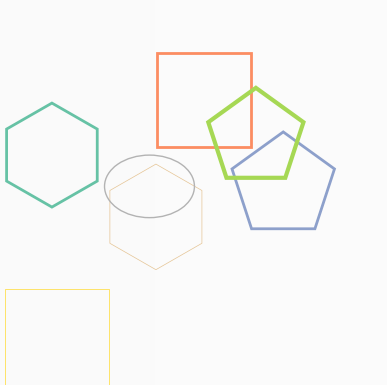[{"shape": "hexagon", "thickness": 2, "radius": 0.68, "center": [0.134, 0.597]}, {"shape": "square", "thickness": 2, "radius": 0.61, "center": [0.527, 0.741]}, {"shape": "pentagon", "thickness": 2, "radius": 0.7, "center": [0.731, 0.518]}, {"shape": "pentagon", "thickness": 3, "radius": 0.65, "center": [0.66, 0.643]}, {"shape": "square", "thickness": 0.5, "radius": 0.67, "center": [0.147, 0.115]}, {"shape": "hexagon", "thickness": 0.5, "radius": 0.69, "center": [0.402, 0.437]}, {"shape": "oval", "thickness": 1, "radius": 0.58, "center": [0.386, 0.516]}]